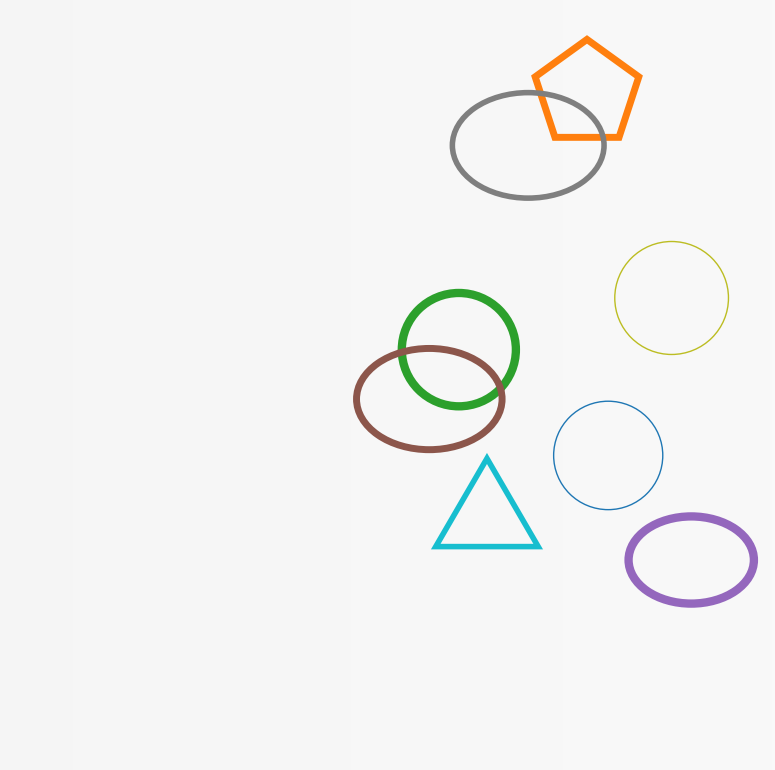[{"shape": "circle", "thickness": 0.5, "radius": 0.35, "center": [0.785, 0.409]}, {"shape": "pentagon", "thickness": 2.5, "radius": 0.35, "center": [0.757, 0.878]}, {"shape": "circle", "thickness": 3, "radius": 0.37, "center": [0.592, 0.546]}, {"shape": "oval", "thickness": 3, "radius": 0.4, "center": [0.892, 0.273]}, {"shape": "oval", "thickness": 2.5, "radius": 0.47, "center": [0.554, 0.482]}, {"shape": "oval", "thickness": 2, "radius": 0.49, "center": [0.682, 0.811]}, {"shape": "circle", "thickness": 0.5, "radius": 0.37, "center": [0.867, 0.613]}, {"shape": "triangle", "thickness": 2, "radius": 0.38, "center": [0.628, 0.328]}]